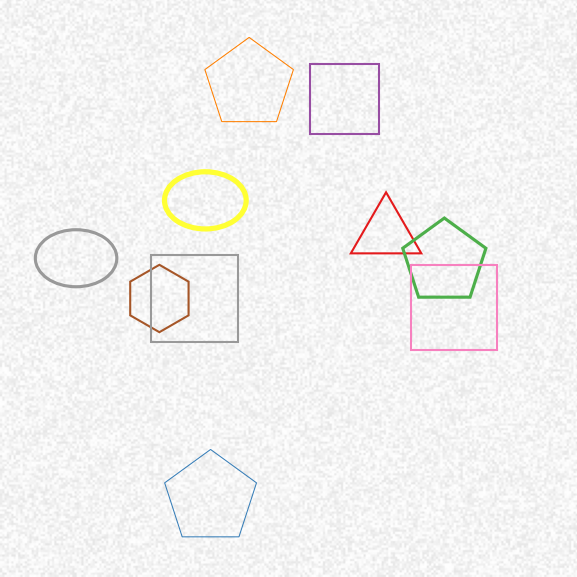[{"shape": "triangle", "thickness": 1, "radius": 0.35, "center": [0.669, 0.596]}, {"shape": "pentagon", "thickness": 0.5, "radius": 0.42, "center": [0.365, 0.137]}, {"shape": "pentagon", "thickness": 1.5, "radius": 0.38, "center": [0.769, 0.546]}, {"shape": "square", "thickness": 1, "radius": 0.3, "center": [0.597, 0.827]}, {"shape": "pentagon", "thickness": 0.5, "radius": 0.4, "center": [0.431, 0.854]}, {"shape": "oval", "thickness": 2.5, "radius": 0.35, "center": [0.356, 0.652]}, {"shape": "hexagon", "thickness": 1, "radius": 0.29, "center": [0.276, 0.482]}, {"shape": "square", "thickness": 1, "radius": 0.37, "center": [0.786, 0.467]}, {"shape": "square", "thickness": 1, "radius": 0.38, "center": [0.336, 0.483]}, {"shape": "oval", "thickness": 1.5, "radius": 0.35, "center": [0.132, 0.552]}]